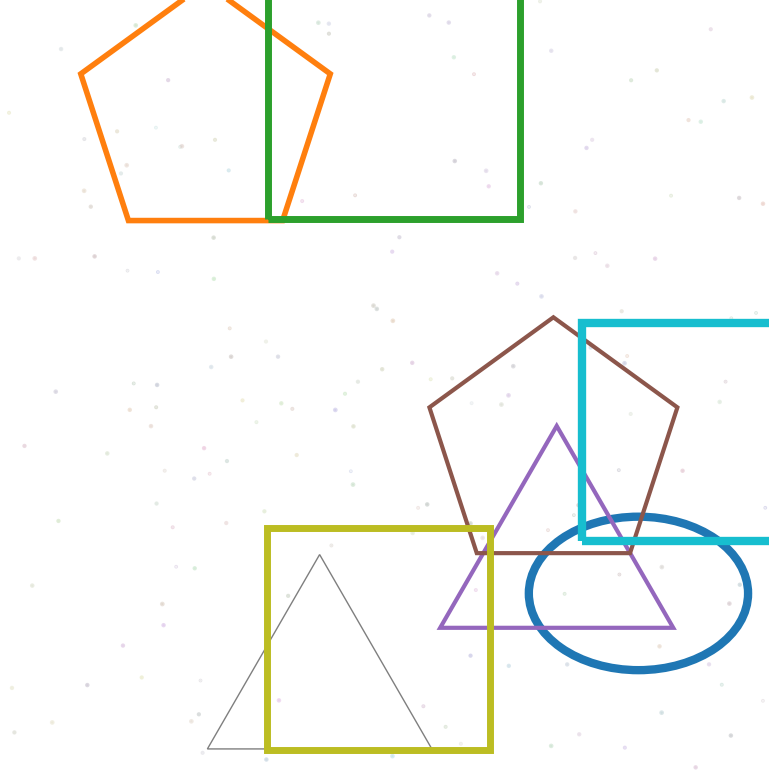[{"shape": "oval", "thickness": 3, "radius": 0.71, "center": [0.829, 0.229]}, {"shape": "pentagon", "thickness": 2, "radius": 0.85, "center": [0.267, 0.851]}, {"shape": "square", "thickness": 2.5, "radius": 0.82, "center": [0.512, 0.879]}, {"shape": "triangle", "thickness": 1.5, "radius": 0.87, "center": [0.723, 0.272]}, {"shape": "pentagon", "thickness": 1.5, "radius": 0.85, "center": [0.719, 0.419]}, {"shape": "triangle", "thickness": 0.5, "radius": 0.84, "center": [0.415, 0.112]}, {"shape": "square", "thickness": 2.5, "radius": 0.72, "center": [0.492, 0.17]}, {"shape": "square", "thickness": 3, "radius": 0.71, "center": [0.898, 0.439]}]